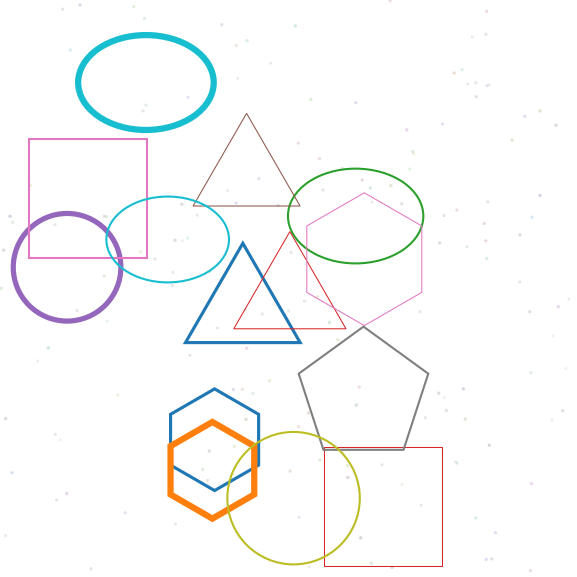[{"shape": "triangle", "thickness": 1.5, "radius": 0.57, "center": [0.42, 0.463]}, {"shape": "hexagon", "thickness": 1.5, "radius": 0.44, "center": [0.372, 0.238]}, {"shape": "hexagon", "thickness": 3, "radius": 0.42, "center": [0.368, 0.185]}, {"shape": "oval", "thickness": 1, "radius": 0.59, "center": [0.616, 0.625]}, {"shape": "triangle", "thickness": 0.5, "radius": 0.56, "center": [0.502, 0.486]}, {"shape": "square", "thickness": 0.5, "radius": 0.51, "center": [0.663, 0.122]}, {"shape": "circle", "thickness": 2.5, "radius": 0.47, "center": [0.116, 0.536]}, {"shape": "triangle", "thickness": 0.5, "radius": 0.54, "center": [0.427, 0.696]}, {"shape": "square", "thickness": 1, "radius": 0.51, "center": [0.153, 0.656]}, {"shape": "hexagon", "thickness": 0.5, "radius": 0.57, "center": [0.631, 0.55]}, {"shape": "pentagon", "thickness": 1, "radius": 0.59, "center": [0.629, 0.316]}, {"shape": "circle", "thickness": 1, "radius": 0.57, "center": [0.508, 0.136]}, {"shape": "oval", "thickness": 3, "radius": 0.59, "center": [0.253, 0.856]}, {"shape": "oval", "thickness": 1, "radius": 0.53, "center": [0.29, 0.584]}]